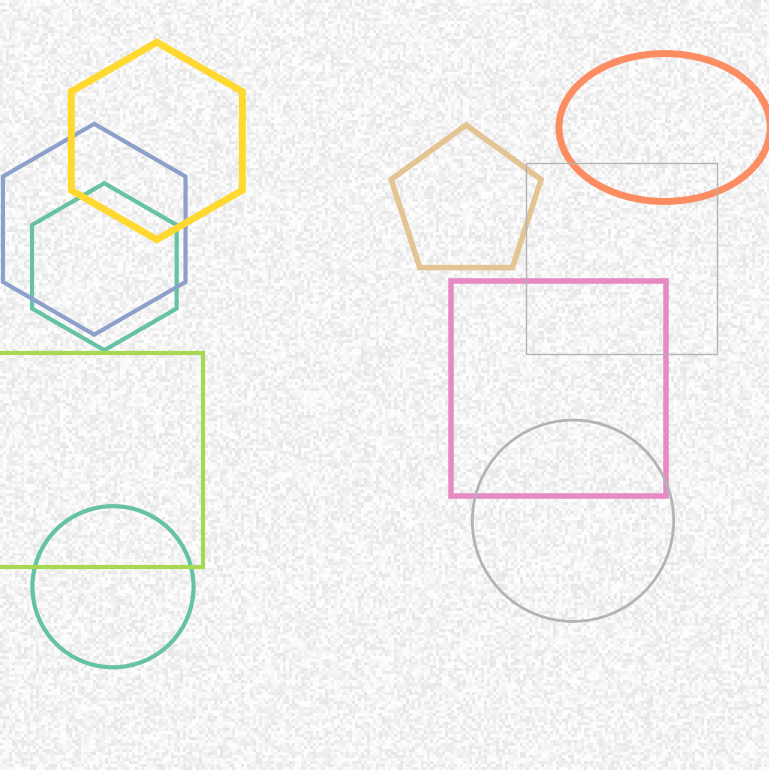[{"shape": "circle", "thickness": 1.5, "radius": 0.52, "center": [0.147, 0.238]}, {"shape": "hexagon", "thickness": 1.5, "radius": 0.54, "center": [0.136, 0.654]}, {"shape": "oval", "thickness": 2.5, "radius": 0.69, "center": [0.863, 0.834]}, {"shape": "hexagon", "thickness": 1.5, "radius": 0.68, "center": [0.122, 0.702]}, {"shape": "square", "thickness": 2, "radius": 0.7, "center": [0.726, 0.496]}, {"shape": "square", "thickness": 1.5, "radius": 0.7, "center": [0.124, 0.403]}, {"shape": "hexagon", "thickness": 2.5, "radius": 0.64, "center": [0.204, 0.817]}, {"shape": "pentagon", "thickness": 2, "radius": 0.51, "center": [0.605, 0.735]}, {"shape": "square", "thickness": 0.5, "radius": 0.62, "center": [0.807, 0.664]}, {"shape": "circle", "thickness": 1, "radius": 0.65, "center": [0.744, 0.324]}]